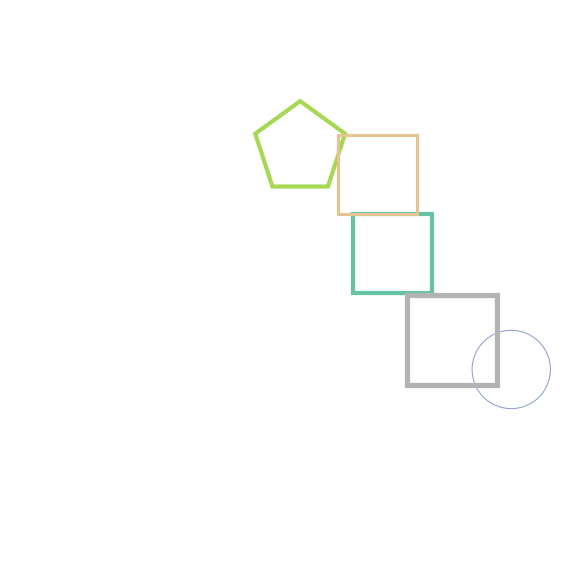[{"shape": "square", "thickness": 2, "radius": 0.34, "center": [0.68, 0.56]}, {"shape": "circle", "thickness": 0.5, "radius": 0.34, "center": [0.885, 0.359]}, {"shape": "pentagon", "thickness": 2, "radius": 0.41, "center": [0.52, 0.742]}, {"shape": "square", "thickness": 1.5, "radius": 0.34, "center": [0.654, 0.697]}, {"shape": "square", "thickness": 2.5, "radius": 0.39, "center": [0.782, 0.41]}]